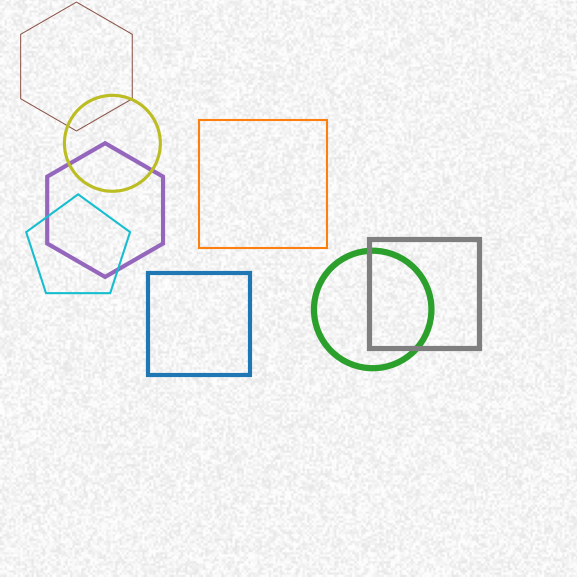[{"shape": "square", "thickness": 2, "radius": 0.44, "center": [0.344, 0.438]}, {"shape": "square", "thickness": 1, "radius": 0.56, "center": [0.456, 0.681]}, {"shape": "circle", "thickness": 3, "radius": 0.51, "center": [0.645, 0.463]}, {"shape": "hexagon", "thickness": 2, "radius": 0.58, "center": [0.182, 0.635]}, {"shape": "hexagon", "thickness": 0.5, "radius": 0.56, "center": [0.132, 0.884]}, {"shape": "square", "thickness": 2.5, "radius": 0.48, "center": [0.734, 0.491]}, {"shape": "circle", "thickness": 1.5, "radius": 0.42, "center": [0.195, 0.751]}, {"shape": "pentagon", "thickness": 1, "radius": 0.47, "center": [0.135, 0.568]}]